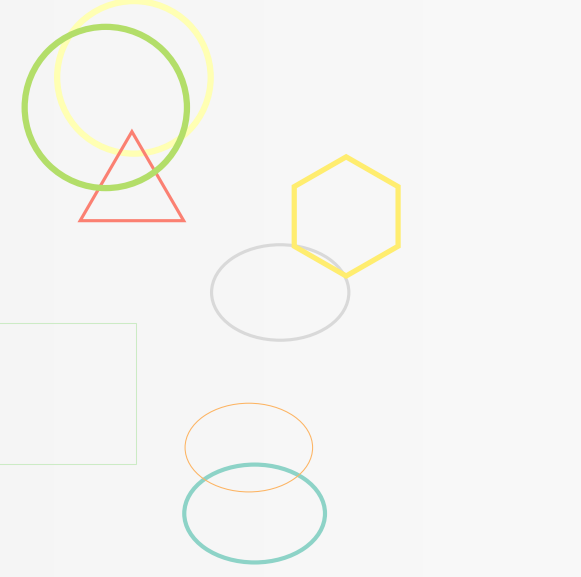[{"shape": "oval", "thickness": 2, "radius": 0.61, "center": [0.438, 0.11]}, {"shape": "circle", "thickness": 3, "radius": 0.66, "center": [0.23, 0.865]}, {"shape": "triangle", "thickness": 1.5, "radius": 0.51, "center": [0.227, 0.668]}, {"shape": "oval", "thickness": 0.5, "radius": 0.55, "center": [0.428, 0.224]}, {"shape": "circle", "thickness": 3, "radius": 0.7, "center": [0.182, 0.813]}, {"shape": "oval", "thickness": 1.5, "radius": 0.59, "center": [0.482, 0.493]}, {"shape": "square", "thickness": 0.5, "radius": 0.61, "center": [0.112, 0.318]}, {"shape": "hexagon", "thickness": 2.5, "radius": 0.52, "center": [0.596, 0.624]}]